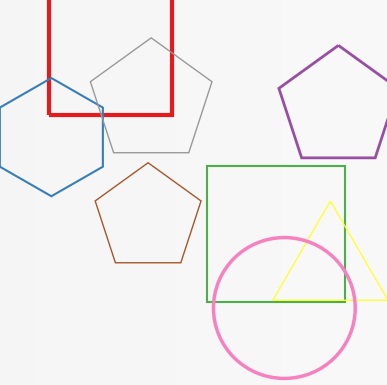[{"shape": "square", "thickness": 3, "radius": 0.79, "center": [0.286, 0.86]}, {"shape": "hexagon", "thickness": 1.5, "radius": 0.77, "center": [0.133, 0.644]}, {"shape": "square", "thickness": 1.5, "radius": 0.88, "center": [0.712, 0.393]}, {"shape": "pentagon", "thickness": 2, "radius": 0.81, "center": [0.873, 0.721]}, {"shape": "triangle", "thickness": 1, "radius": 0.86, "center": [0.853, 0.306]}, {"shape": "pentagon", "thickness": 1, "radius": 0.72, "center": [0.382, 0.434]}, {"shape": "circle", "thickness": 2.5, "radius": 0.91, "center": [0.734, 0.2]}, {"shape": "pentagon", "thickness": 1, "radius": 0.82, "center": [0.39, 0.737]}]